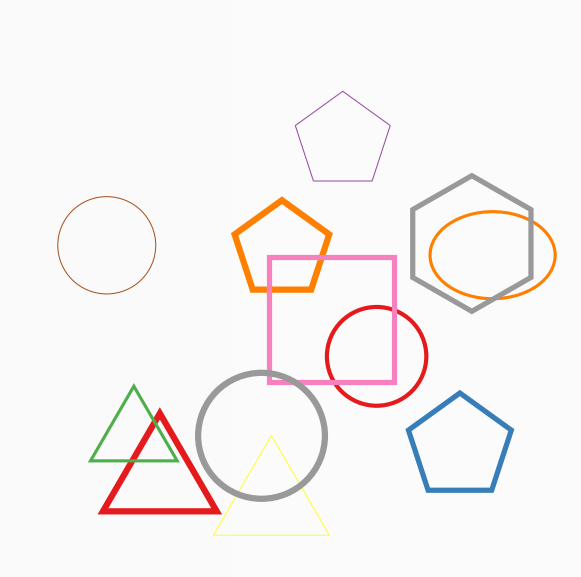[{"shape": "circle", "thickness": 2, "radius": 0.43, "center": [0.648, 0.382]}, {"shape": "triangle", "thickness": 3, "radius": 0.57, "center": [0.275, 0.17]}, {"shape": "pentagon", "thickness": 2.5, "radius": 0.47, "center": [0.791, 0.226]}, {"shape": "triangle", "thickness": 1.5, "radius": 0.43, "center": [0.23, 0.244]}, {"shape": "pentagon", "thickness": 0.5, "radius": 0.43, "center": [0.59, 0.755]}, {"shape": "pentagon", "thickness": 3, "radius": 0.43, "center": [0.485, 0.567]}, {"shape": "oval", "thickness": 1.5, "radius": 0.54, "center": [0.848, 0.557]}, {"shape": "triangle", "thickness": 0.5, "radius": 0.58, "center": [0.467, 0.13]}, {"shape": "circle", "thickness": 0.5, "radius": 0.42, "center": [0.184, 0.574]}, {"shape": "square", "thickness": 2.5, "radius": 0.54, "center": [0.571, 0.446]}, {"shape": "circle", "thickness": 3, "radius": 0.55, "center": [0.45, 0.245]}, {"shape": "hexagon", "thickness": 2.5, "radius": 0.59, "center": [0.812, 0.577]}]